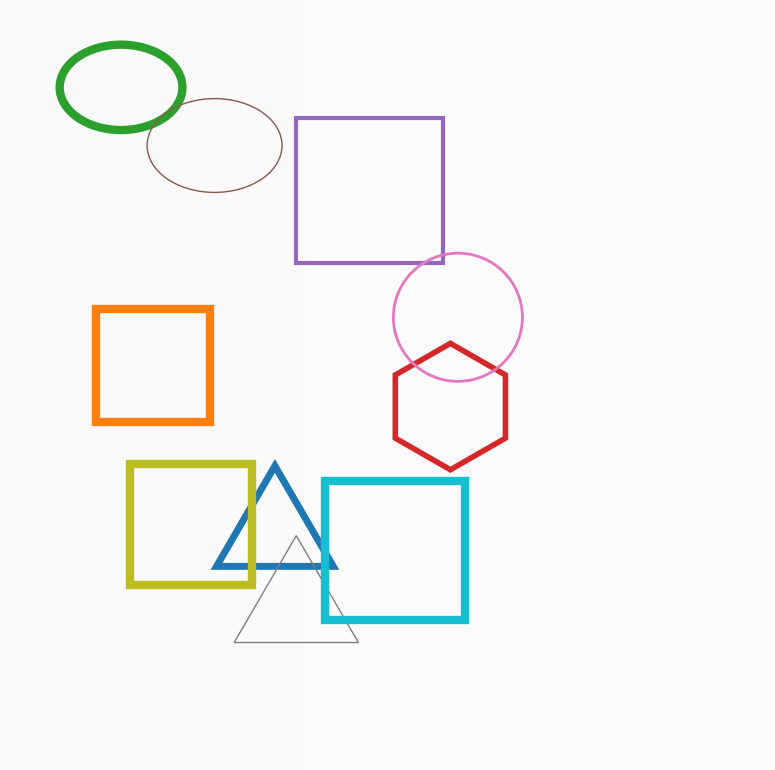[{"shape": "triangle", "thickness": 2.5, "radius": 0.43, "center": [0.355, 0.308]}, {"shape": "square", "thickness": 3, "radius": 0.37, "center": [0.197, 0.525]}, {"shape": "oval", "thickness": 3, "radius": 0.4, "center": [0.156, 0.887]}, {"shape": "hexagon", "thickness": 2, "radius": 0.41, "center": [0.581, 0.472]}, {"shape": "square", "thickness": 1.5, "radius": 0.47, "center": [0.477, 0.752]}, {"shape": "oval", "thickness": 0.5, "radius": 0.44, "center": [0.277, 0.811]}, {"shape": "circle", "thickness": 1, "radius": 0.42, "center": [0.591, 0.588]}, {"shape": "triangle", "thickness": 0.5, "radius": 0.46, "center": [0.382, 0.212]}, {"shape": "square", "thickness": 3, "radius": 0.39, "center": [0.246, 0.319]}, {"shape": "square", "thickness": 3, "radius": 0.45, "center": [0.51, 0.285]}]